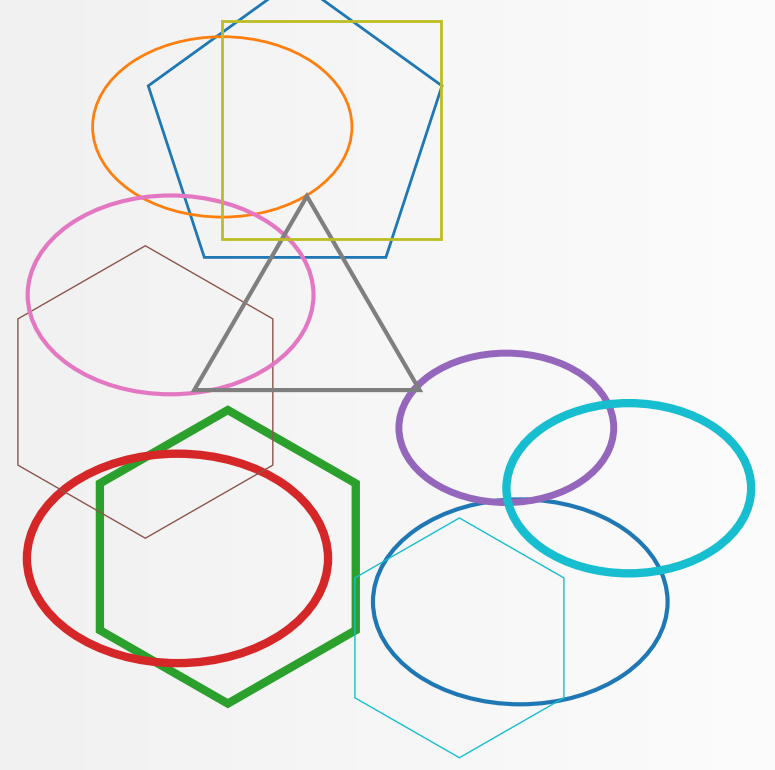[{"shape": "pentagon", "thickness": 1, "radius": 1.0, "center": [0.381, 0.827]}, {"shape": "oval", "thickness": 1.5, "radius": 0.95, "center": [0.671, 0.218]}, {"shape": "oval", "thickness": 1, "radius": 0.84, "center": [0.287, 0.835]}, {"shape": "hexagon", "thickness": 3, "radius": 0.95, "center": [0.294, 0.277]}, {"shape": "oval", "thickness": 3, "radius": 0.97, "center": [0.229, 0.275]}, {"shape": "oval", "thickness": 2.5, "radius": 0.69, "center": [0.653, 0.444]}, {"shape": "hexagon", "thickness": 0.5, "radius": 0.95, "center": [0.188, 0.491]}, {"shape": "oval", "thickness": 1.5, "radius": 0.92, "center": [0.22, 0.617]}, {"shape": "triangle", "thickness": 1.5, "radius": 0.84, "center": [0.396, 0.577]}, {"shape": "square", "thickness": 1, "radius": 0.71, "center": [0.428, 0.831]}, {"shape": "oval", "thickness": 3, "radius": 0.79, "center": [0.811, 0.366]}, {"shape": "hexagon", "thickness": 0.5, "radius": 0.78, "center": [0.593, 0.172]}]